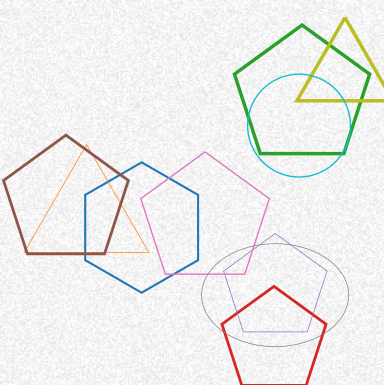[{"shape": "hexagon", "thickness": 1.5, "radius": 0.85, "center": [0.368, 0.409]}, {"shape": "triangle", "thickness": 0.5, "radius": 0.93, "center": [0.225, 0.438]}, {"shape": "pentagon", "thickness": 2.5, "radius": 0.92, "center": [0.785, 0.75]}, {"shape": "pentagon", "thickness": 2, "radius": 0.71, "center": [0.712, 0.114]}, {"shape": "pentagon", "thickness": 0.5, "radius": 0.71, "center": [0.715, 0.252]}, {"shape": "pentagon", "thickness": 2, "radius": 0.85, "center": [0.171, 0.479]}, {"shape": "pentagon", "thickness": 1, "radius": 0.88, "center": [0.533, 0.43]}, {"shape": "oval", "thickness": 0.5, "radius": 0.95, "center": [0.715, 0.233]}, {"shape": "triangle", "thickness": 2.5, "radius": 0.72, "center": [0.896, 0.81]}, {"shape": "circle", "thickness": 1, "radius": 0.67, "center": [0.777, 0.674]}]